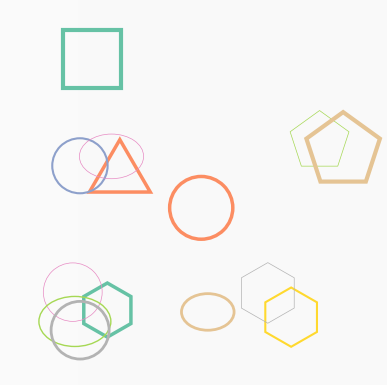[{"shape": "hexagon", "thickness": 2.5, "radius": 0.35, "center": [0.277, 0.195]}, {"shape": "square", "thickness": 3, "radius": 0.38, "center": [0.237, 0.846]}, {"shape": "circle", "thickness": 2.5, "radius": 0.41, "center": [0.519, 0.46]}, {"shape": "triangle", "thickness": 2.5, "radius": 0.45, "center": [0.309, 0.547]}, {"shape": "circle", "thickness": 1.5, "radius": 0.36, "center": [0.206, 0.569]}, {"shape": "oval", "thickness": 0.5, "radius": 0.41, "center": [0.288, 0.594]}, {"shape": "circle", "thickness": 0.5, "radius": 0.38, "center": [0.188, 0.241]}, {"shape": "oval", "thickness": 1, "radius": 0.46, "center": [0.193, 0.165]}, {"shape": "pentagon", "thickness": 0.5, "radius": 0.4, "center": [0.825, 0.633]}, {"shape": "hexagon", "thickness": 1.5, "radius": 0.38, "center": [0.751, 0.176]}, {"shape": "oval", "thickness": 2, "radius": 0.34, "center": [0.536, 0.19]}, {"shape": "pentagon", "thickness": 3, "radius": 0.5, "center": [0.886, 0.609]}, {"shape": "hexagon", "thickness": 0.5, "radius": 0.39, "center": [0.691, 0.239]}, {"shape": "circle", "thickness": 2, "radius": 0.37, "center": [0.207, 0.142]}]